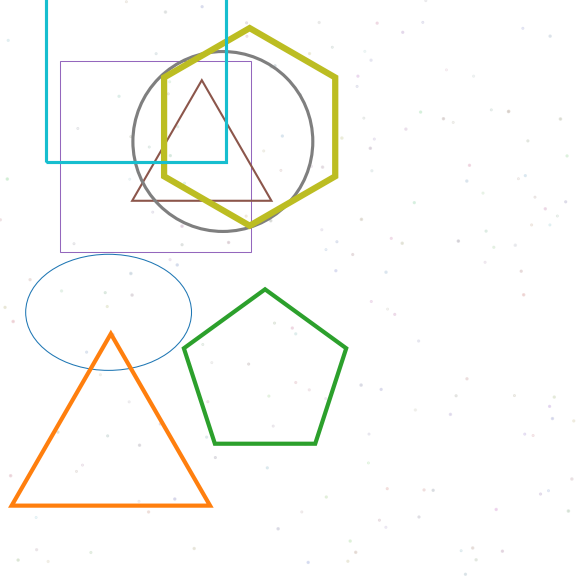[{"shape": "oval", "thickness": 0.5, "radius": 0.72, "center": [0.188, 0.458]}, {"shape": "triangle", "thickness": 2, "radius": 0.99, "center": [0.192, 0.223]}, {"shape": "pentagon", "thickness": 2, "radius": 0.74, "center": [0.459, 0.35]}, {"shape": "square", "thickness": 0.5, "radius": 0.83, "center": [0.269, 0.728]}, {"shape": "triangle", "thickness": 1, "radius": 0.7, "center": [0.349, 0.721]}, {"shape": "circle", "thickness": 1.5, "radius": 0.78, "center": [0.386, 0.754]}, {"shape": "hexagon", "thickness": 3, "radius": 0.86, "center": [0.432, 0.779]}, {"shape": "square", "thickness": 1.5, "radius": 0.78, "center": [0.235, 0.874]}]